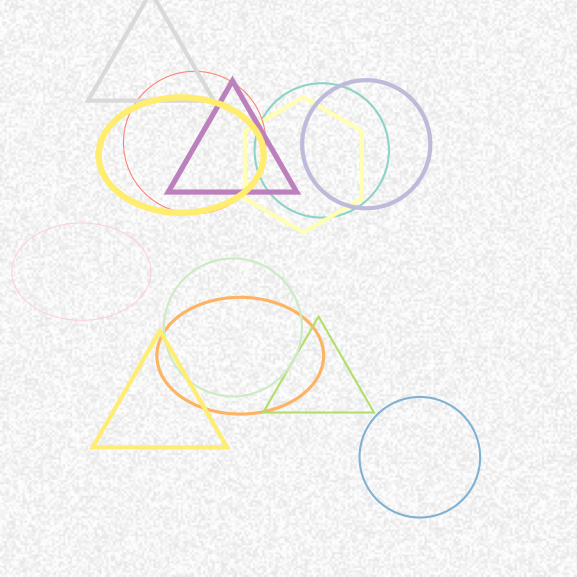[{"shape": "circle", "thickness": 1, "radius": 0.58, "center": [0.557, 0.739]}, {"shape": "hexagon", "thickness": 2, "radius": 0.59, "center": [0.525, 0.714]}, {"shape": "circle", "thickness": 2, "radius": 0.55, "center": [0.634, 0.749]}, {"shape": "circle", "thickness": 0.5, "radius": 0.62, "center": [0.337, 0.752]}, {"shape": "circle", "thickness": 1, "radius": 0.52, "center": [0.727, 0.207]}, {"shape": "oval", "thickness": 1.5, "radius": 0.72, "center": [0.416, 0.383]}, {"shape": "triangle", "thickness": 1, "radius": 0.55, "center": [0.552, 0.34]}, {"shape": "oval", "thickness": 0.5, "radius": 0.6, "center": [0.141, 0.529]}, {"shape": "triangle", "thickness": 2, "radius": 0.63, "center": [0.261, 0.888]}, {"shape": "triangle", "thickness": 2.5, "radius": 0.64, "center": [0.403, 0.731]}, {"shape": "circle", "thickness": 1, "radius": 0.6, "center": [0.403, 0.432]}, {"shape": "oval", "thickness": 3, "radius": 0.71, "center": [0.314, 0.731]}, {"shape": "triangle", "thickness": 2, "radius": 0.67, "center": [0.277, 0.292]}]